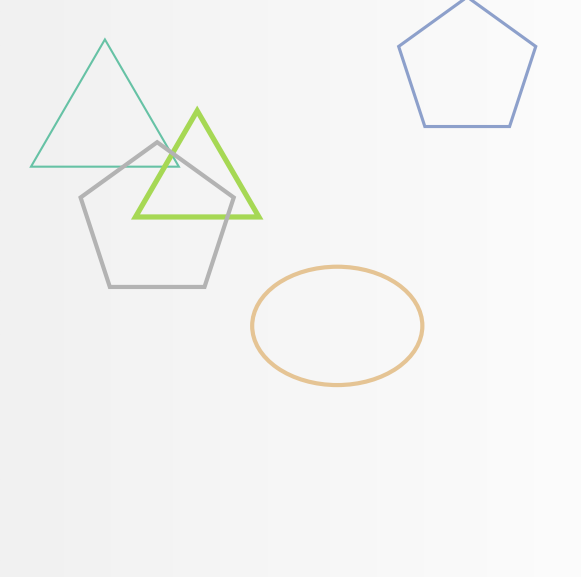[{"shape": "triangle", "thickness": 1, "radius": 0.73, "center": [0.18, 0.784]}, {"shape": "pentagon", "thickness": 1.5, "radius": 0.62, "center": [0.804, 0.88]}, {"shape": "triangle", "thickness": 2.5, "radius": 0.61, "center": [0.339, 0.685]}, {"shape": "oval", "thickness": 2, "radius": 0.73, "center": [0.58, 0.435]}, {"shape": "pentagon", "thickness": 2, "radius": 0.69, "center": [0.27, 0.614]}]